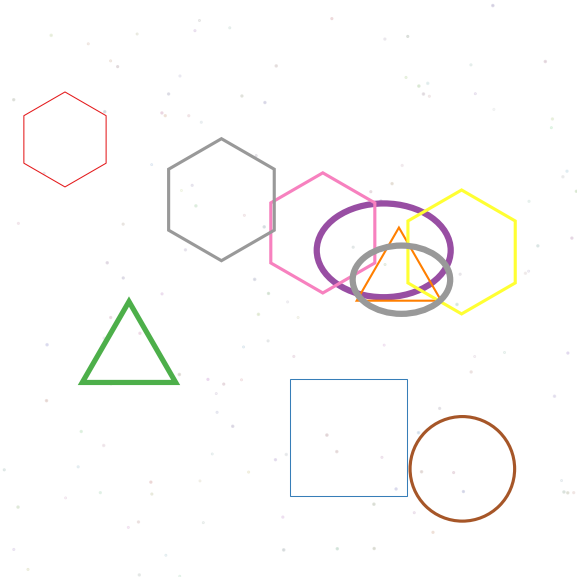[{"shape": "hexagon", "thickness": 0.5, "radius": 0.41, "center": [0.113, 0.758]}, {"shape": "square", "thickness": 0.5, "radius": 0.5, "center": [0.604, 0.242]}, {"shape": "triangle", "thickness": 2.5, "radius": 0.47, "center": [0.223, 0.384]}, {"shape": "oval", "thickness": 3, "radius": 0.58, "center": [0.664, 0.566]}, {"shape": "triangle", "thickness": 1, "radius": 0.42, "center": [0.691, 0.521]}, {"shape": "hexagon", "thickness": 1.5, "radius": 0.54, "center": [0.799, 0.563]}, {"shape": "circle", "thickness": 1.5, "radius": 0.45, "center": [0.801, 0.187]}, {"shape": "hexagon", "thickness": 1.5, "radius": 0.52, "center": [0.559, 0.596]}, {"shape": "hexagon", "thickness": 1.5, "radius": 0.53, "center": [0.383, 0.653]}, {"shape": "oval", "thickness": 3, "radius": 0.42, "center": [0.695, 0.515]}]